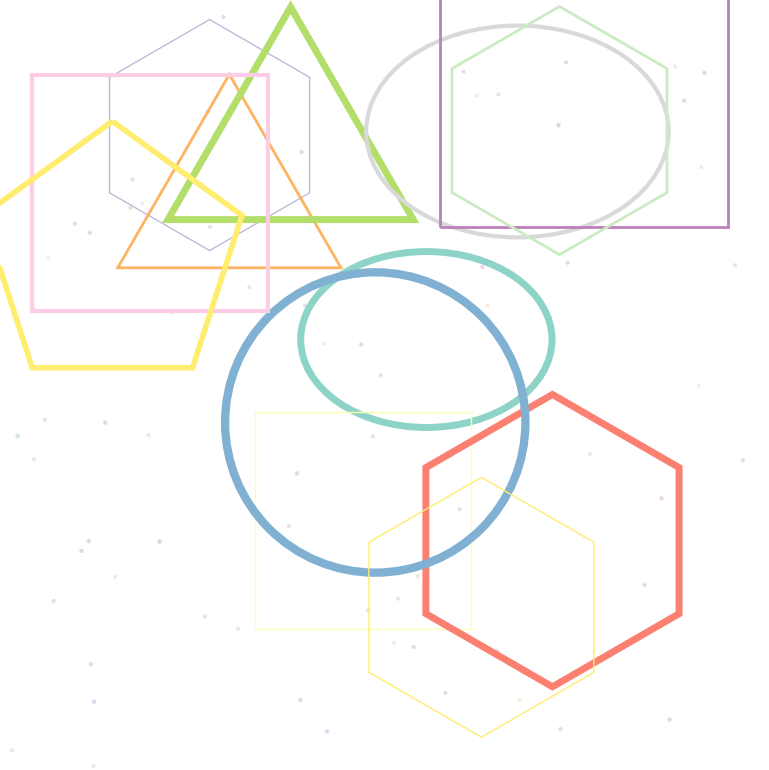[{"shape": "oval", "thickness": 2.5, "radius": 0.82, "center": [0.554, 0.559]}, {"shape": "square", "thickness": 0.5, "radius": 0.7, "center": [0.471, 0.324]}, {"shape": "hexagon", "thickness": 0.5, "radius": 0.75, "center": [0.272, 0.825]}, {"shape": "hexagon", "thickness": 2.5, "radius": 0.95, "center": [0.717, 0.298]}, {"shape": "circle", "thickness": 3, "radius": 0.98, "center": [0.487, 0.451]}, {"shape": "triangle", "thickness": 1, "radius": 0.84, "center": [0.298, 0.736]}, {"shape": "triangle", "thickness": 2.5, "radius": 0.92, "center": [0.377, 0.807]}, {"shape": "square", "thickness": 1.5, "radius": 0.77, "center": [0.195, 0.749]}, {"shape": "oval", "thickness": 1.5, "radius": 0.98, "center": [0.672, 0.829]}, {"shape": "square", "thickness": 1, "radius": 0.94, "center": [0.758, 0.892]}, {"shape": "hexagon", "thickness": 1, "radius": 0.81, "center": [0.727, 0.83]}, {"shape": "pentagon", "thickness": 2, "radius": 0.89, "center": [0.146, 0.666]}, {"shape": "hexagon", "thickness": 0.5, "radius": 0.84, "center": [0.625, 0.211]}]